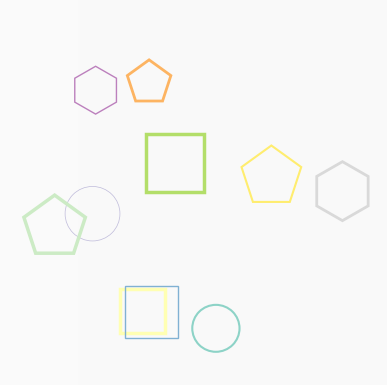[{"shape": "circle", "thickness": 1.5, "radius": 0.3, "center": [0.557, 0.147]}, {"shape": "square", "thickness": 2.5, "radius": 0.29, "center": [0.367, 0.192]}, {"shape": "circle", "thickness": 0.5, "radius": 0.35, "center": [0.239, 0.445]}, {"shape": "square", "thickness": 1, "radius": 0.34, "center": [0.391, 0.189]}, {"shape": "pentagon", "thickness": 2, "radius": 0.3, "center": [0.385, 0.785]}, {"shape": "square", "thickness": 2.5, "radius": 0.38, "center": [0.452, 0.576]}, {"shape": "hexagon", "thickness": 2, "radius": 0.38, "center": [0.884, 0.503]}, {"shape": "hexagon", "thickness": 1, "radius": 0.31, "center": [0.247, 0.766]}, {"shape": "pentagon", "thickness": 2.5, "radius": 0.42, "center": [0.141, 0.41]}, {"shape": "pentagon", "thickness": 1.5, "radius": 0.4, "center": [0.7, 0.541]}]